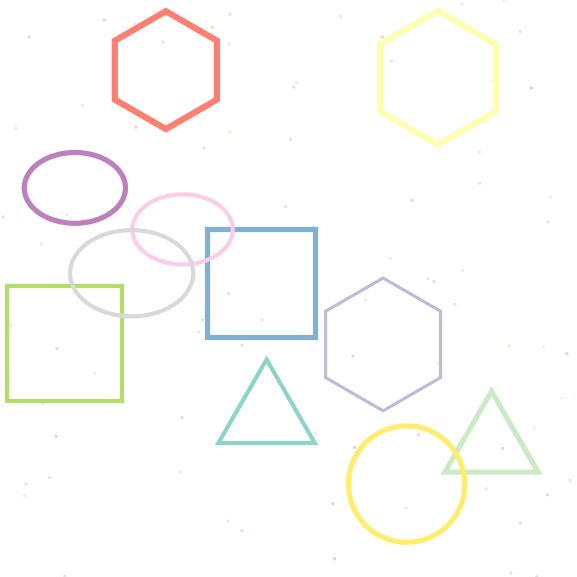[{"shape": "triangle", "thickness": 2, "radius": 0.48, "center": [0.462, 0.28]}, {"shape": "hexagon", "thickness": 3, "radius": 0.58, "center": [0.758, 0.865]}, {"shape": "hexagon", "thickness": 1.5, "radius": 0.57, "center": [0.663, 0.403]}, {"shape": "hexagon", "thickness": 3, "radius": 0.51, "center": [0.287, 0.878]}, {"shape": "square", "thickness": 2.5, "radius": 0.47, "center": [0.452, 0.509]}, {"shape": "square", "thickness": 2, "radius": 0.5, "center": [0.112, 0.405]}, {"shape": "oval", "thickness": 2, "radius": 0.43, "center": [0.316, 0.602]}, {"shape": "oval", "thickness": 2, "radius": 0.53, "center": [0.228, 0.526]}, {"shape": "oval", "thickness": 2.5, "radius": 0.44, "center": [0.13, 0.674]}, {"shape": "triangle", "thickness": 2.5, "radius": 0.47, "center": [0.851, 0.228]}, {"shape": "circle", "thickness": 2.5, "radius": 0.5, "center": [0.704, 0.161]}]